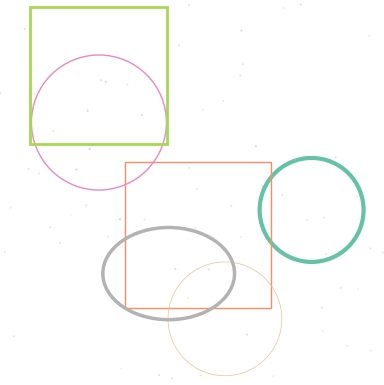[{"shape": "circle", "thickness": 3, "radius": 0.68, "center": [0.809, 0.455]}, {"shape": "square", "thickness": 1, "radius": 0.95, "center": [0.514, 0.389]}, {"shape": "circle", "thickness": 1, "radius": 0.88, "center": [0.257, 0.682]}, {"shape": "square", "thickness": 2, "radius": 0.89, "center": [0.255, 0.803]}, {"shape": "circle", "thickness": 0.5, "radius": 0.74, "center": [0.584, 0.172]}, {"shape": "oval", "thickness": 2.5, "radius": 0.86, "center": [0.438, 0.289]}]